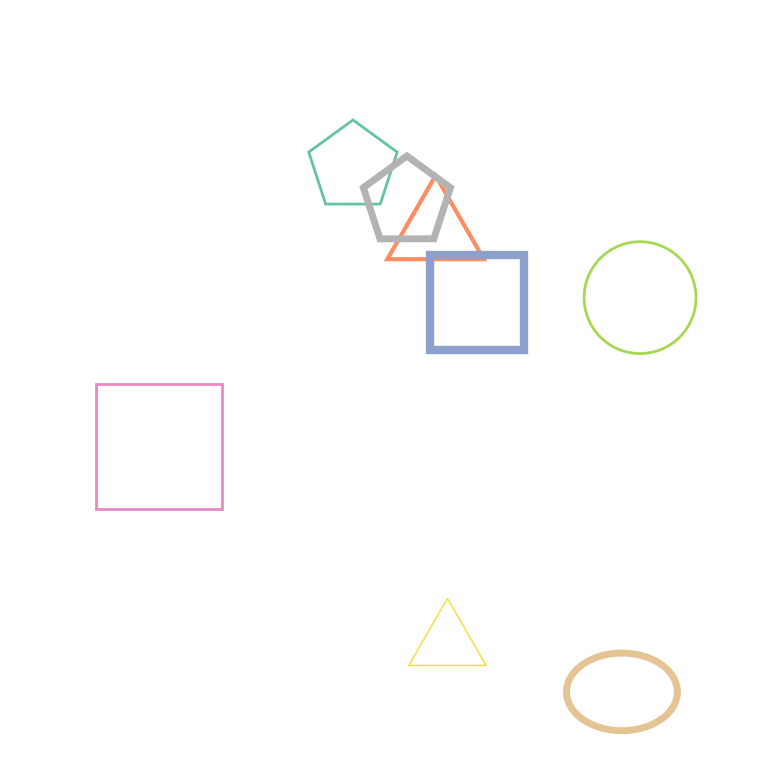[{"shape": "pentagon", "thickness": 1, "radius": 0.3, "center": [0.458, 0.784]}, {"shape": "triangle", "thickness": 1.5, "radius": 0.36, "center": [0.566, 0.7]}, {"shape": "square", "thickness": 3, "radius": 0.31, "center": [0.619, 0.607]}, {"shape": "square", "thickness": 1, "radius": 0.41, "center": [0.206, 0.42]}, {"shape": "circle", "thickness": 1, "radius": 0.36, "center": [0.831, 0.613]}, {"shape": "triangle", "thickness": 0.5, "radius": 0.29, "center": [0.581, 0.165]}, {"shape": "oval", "thickness": 2.5, "radius": 0.36, "center": [0.808, 0.101]}, {"shape": "pentagon", "thickness": 2.5, "radius": 0.3, "center": [0.528, 0.738]}]